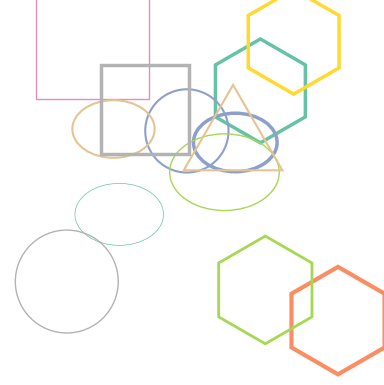[{"shape": "oval", "thickness": 0.5, "radius": 0.57, "center": [0.31, 0.443]}, {"shape": "hexagon", "thickness": 2.5, "radius": 0.67, "center": [0.676, 0.764]}, {"shape": "hexagon", "thickness": 3, "radius": 0.7, "center": [0.878, 0.167]}, {"shape": "circle", "thickness": 1.5, "radius": 0.54, "center": [0.485, 0.66]}, {"shape": "oval", "thickness": 2.5, "radius": 0.54, "center": [0.611, 0.63]}, {"shape": "square", "thickness": 1, "radius": 0.73, "center": [0.241, 0.89]}, {"shape": "oval", "thickness": 1, "radius": 0.71, "center": [0.583, 0.553]}, {"shape": "hexagon", "thickness": 2, "radius": 0.7, "center": [0.689, 0.247]}, {"shape": "hexagon", "thickness": 2.5, "radius": 0.68, "center": [0.763, 0.892]}, {"shape": "oval", "thickness": 1.5, "radius": 0.53, "center": [0.295, 0.665]}, {"shape": "triangle", "thickness": 1.5, "radius": 0.74, "center": [0.605, 0.632]}, {"shape": "circle", "thickness": 1, "radius": 0.67, "center": [0.173, 0.269]}, {"shape": "square", "thickness": 2.5, "radius": 0.57, "center": [0.376, 0.716]}]